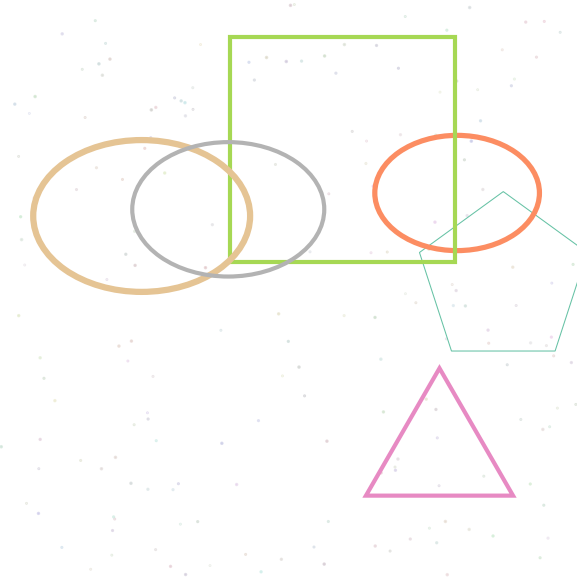[{"shape": "pentagon", "thickness": 0.5, "radius": 0.76, "center": [0.871, 0.515]}, {"shape": "oval", "thickness": 2.5, "radius": 0.71, "center": [0.792, 0.665]}, {"shape": "triangle", "thickness": 2, "radius": 0.74, "center": [0.761, 0.214]}, {"shape": "square", "thickness": 2, "radius": 0.97, "center": [0.592, 0.74]}, {"shape": "oval", "thickness": 3, "radius": 0.94, "center": [0.245, 0.625]}, {"shape": "oval", "thickness": 2, "radius": 0.83, "center": [0.395, 0.637]}]